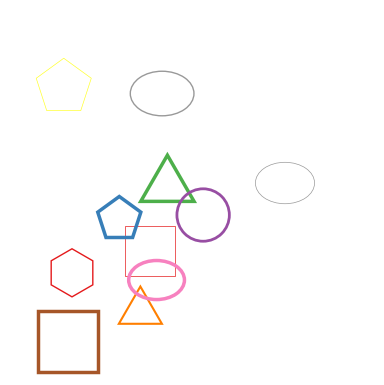[{"shape": "square", "thickness": 0.5, "radius": 0.33, "center": [0.39, 0.348]}, {"shape": "hexagon", "thickness": 1, "radius": 0.31, "center": [0.187, 0.291]}, {"shape": "pentagon", "thickness": 2.5, "radius": 0.29, "center": [0.31, 0.431]}, {"shape": "triangle", "thickness": 2.5, "radius": 0.4, "center": [0.435, 0.517]}, {"shape": "circle", "thickness": 2, "radius": 0.34, "center": [0.528, 0.442]}, {"shape": "triangle", "thickness": 1.5, "radius": 0.32, "center": [0.365, 0.191]}, {"shape": "pentagon", "thickness": 0.5, "radius": 0.38, "center": [0.166, 0.774]}, {"shape": "square", "thickness": 2.5, "radius": 0.39, "center": [0.176, 0.113]}, {"shape": "oval", "thickness": 2.5, "radius": 0.36, "center": [0.407, 0.273]}, {"shape": "oval", "thickness": 0.5, "radius": 0.38, "center": [0.74, 0.525]}, {"shape": "oval", "thickness": 1, "radius": 0.41, "center": [0.421, 0.757]}]